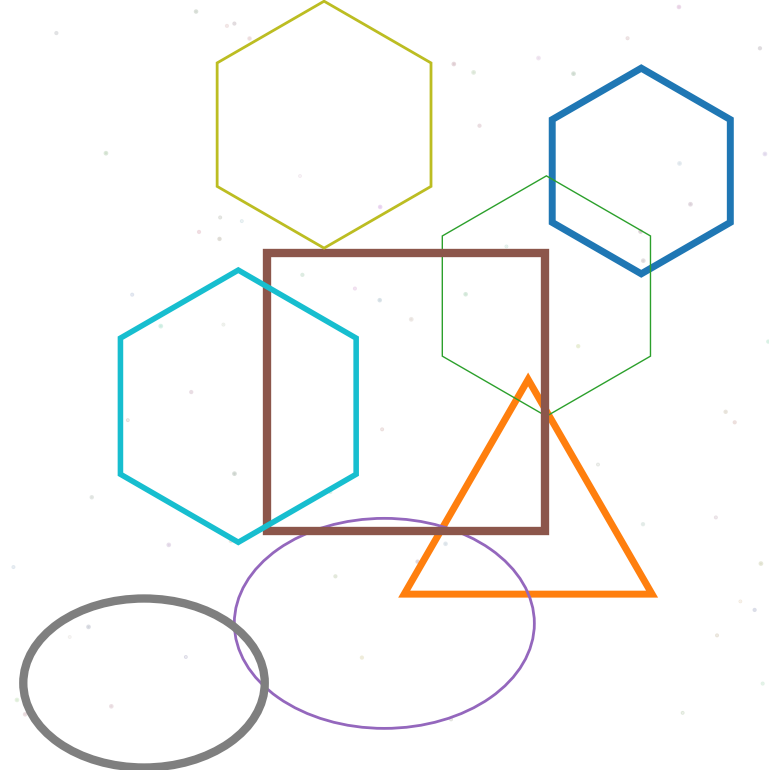[{"shape": "hexagon", "thickness": 2.5, "radius": 0.67, "center": [0.833, 0.778]}, {"shape": "triangle", "thickness": 2.5, "radius": 0.93, "center": [0.686, 0.321]}, {"shape": "hexagon", "thickness": 0.5, "radius": 0.78, "center": [0.71, 0.616]}, {"shape": "oval", "thickness": 1, "radius": 0.97, "center": [0.499, 0.19]}, {"shape": "square", "thickness": 3, "radius": 0.9, "center": [0.528, 0.491]}, {"shape": "oval", "thickness": 3, "radius": 0.78, "center": [0.187, 0.113]}, {"shape": "hexagon", "thickness": 1, "radius": 0.8, "center": [0.421, 0.838]}, {"shape": "hexagon", "thickness": 2, "radius": 0.88, "center": [0.309, 0.472]}]